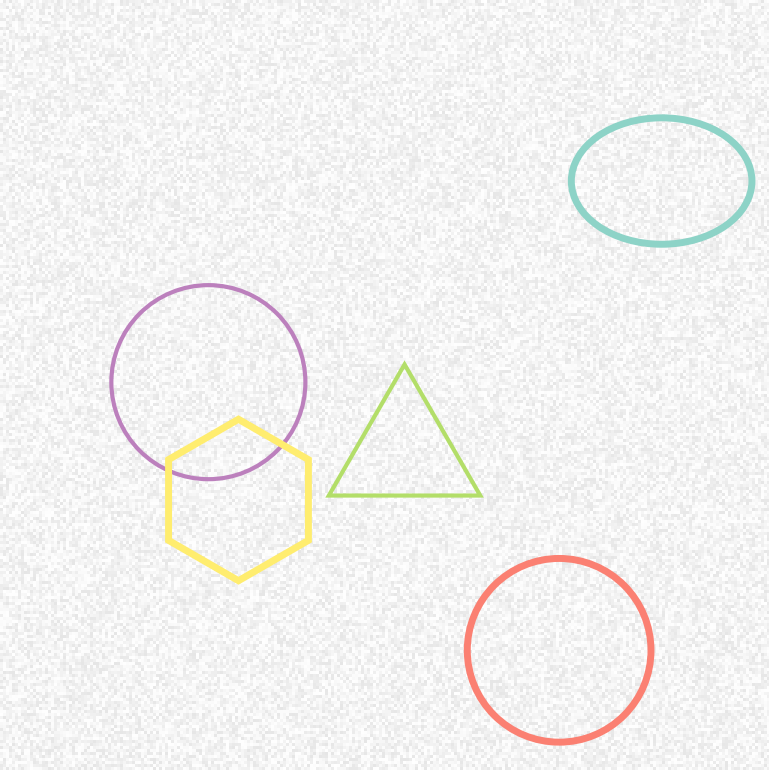[{"shape": "oval", "thickness": 2.5, "radius": 0.59, "center": [0.859, 0.765]}, {"shape": "circle", "thickness": 2.5, "radius": 0.6, "center": [0.726, 0.155]}, {"shape": "triangle", "thickness": 1.5, "radius": 0.57, "center": [0.525, 0.413]}, {"shape": "circle", "thickness": 1.5, "radius": 0.63, "center": [0.271, 0.504]}, {"shape": "hexagon", "thickness": 2.5, "radius": 0.52, "center": [0.31, 0.351]}]